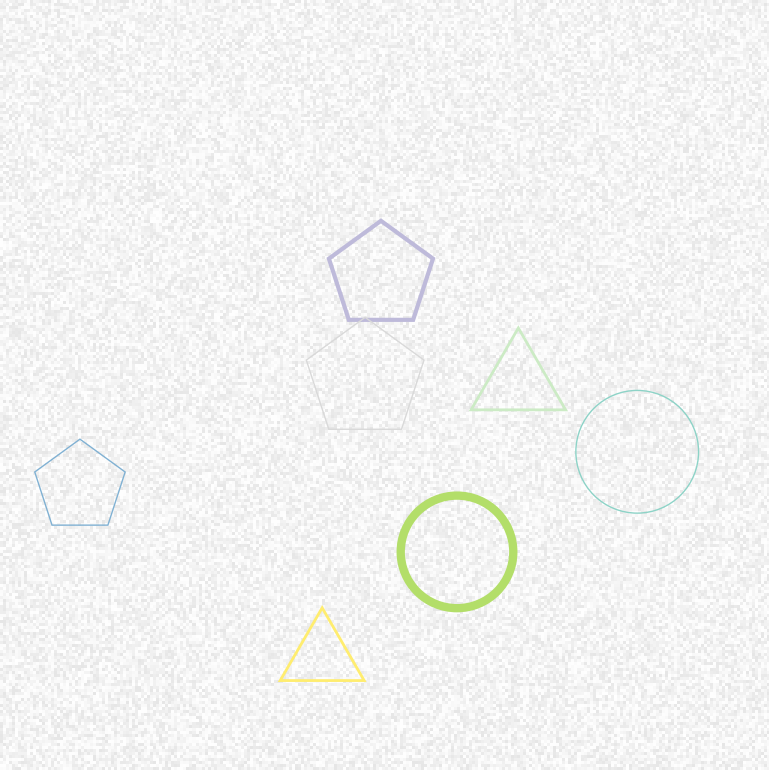[{"shape": "circle", "thickness": 0.5, "radius": 0.4, "center": [0.828, 0.413]}, {"shape": "pentagon", "thickness": 1.5, "radius": 0.36, "center": [0.495, 0.642]}, {"shape": "pentagon", "thickness": 0.5, "radius": 0.31, "center": [0.104, 0.368]}, {"shape": "circle", "thickness": 3, "radius": 0.37, "center": [0.594, 0.283]}, {"shape": "pentagon", "thickness": 0.5, "radius": 0.4, "center": [0.474, 0.508]}, {"shape": "triangle", "thickness": 1, "radius": 0.35, "center": [0.673, 0.503]}, {"shape": "triangle", "thickness": 1, "radius": 0.31, "center": [0.418, 0.148]}]